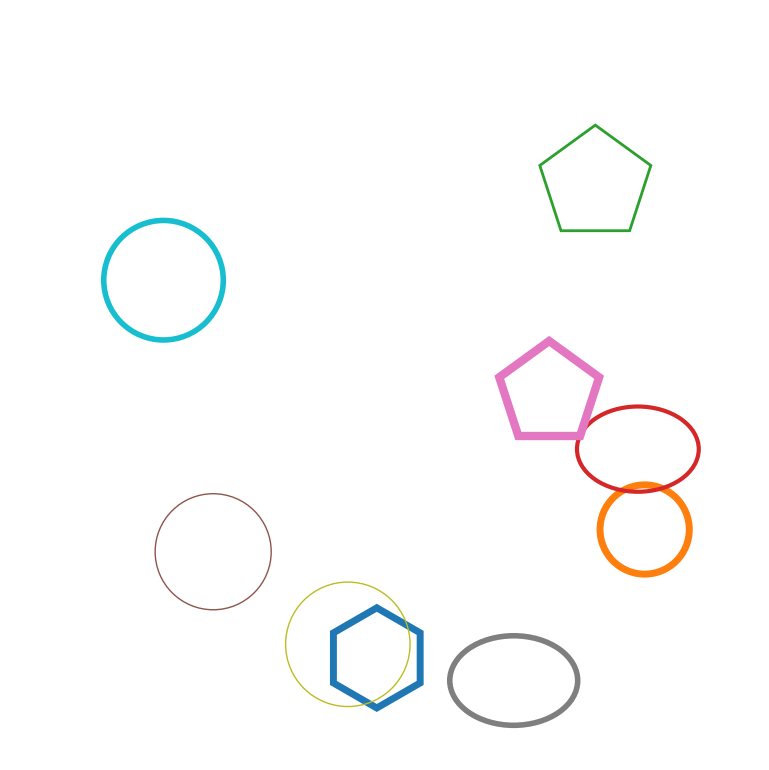[{"shape": "hexagon", "thickness": 2.5, "radius": 0.33, "center": [0.489, 0.146]}, {"shape": "circle", "thickness": 2.5, "radius": 0.29, "center": [0.837, 0.312]}, {"shape": "pentagon", "thickness": 1, "radius": 0.38, "center": [0.773, 0.762]}, {"shape": "oval", "thickness": 1.5, "radius": 0.4, "center": [0.828, 0.417]}, {"shape": "circle", "thickness": 0.5, "radius": 0.38, "center": [0.277, 0.283]}, {"shape": "pentagon", "thickness": 3, "radius": 0.34, "center": [0.713, 0.489]}, {"shape": "oval", "thickness": 2, "radius": 0.42, "center": [0.667, 0.116]}, {"shape": "circle", "thickness": 0.5, "radius": 0.4, "center": [0.452, 0.163]}, {"shape": "circle", "thickness": 2, "radius": 0.39, "center": [0.212, 0.636]}]